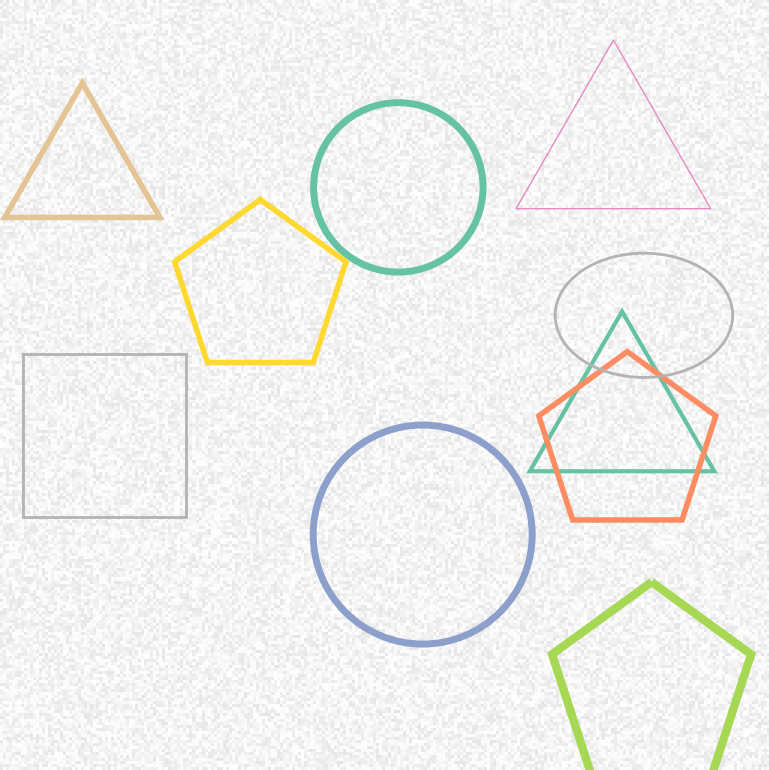[{"shape": "circle", "thickness": 2.5, "radius": 0.55, "center": [0.517, 0.757]}, {"shape": "triangle", "thickness": 1.5, "radius": 0.69, "center": [0.808, 0.457]}, {"shape": "pentagon", "thickness": 2, "radius": 0.6, "center": [0.815, 0.422]}, {"shape": "circle", "thickness": 2.5, "radius": 0.71, "center": [0.549, 0.306]}, {"shape": "triangle", "thickness": 0.5, "radius": 0.73, "center": [0.797, 0.802]}, {"shape": "pentagon", "thickness": 3, "radius": 0.68, "center": [0.846, 0.108]}, {"shape": "pentagon", "thickness": 2, "radius": 0.59, "center": [0.338, 0.624]}, {"shape": "triangle", "thickness": 2, "radius": 0.58, "center": [0.107, 0.776]}, {"shape": "square", "thickness": 1, "radius": 0.53, "center": [0.136, 0.435]}, {"shape": "oval", "thickness": 1, "radius": 0.58, "center": [0.836, 0.59]}]